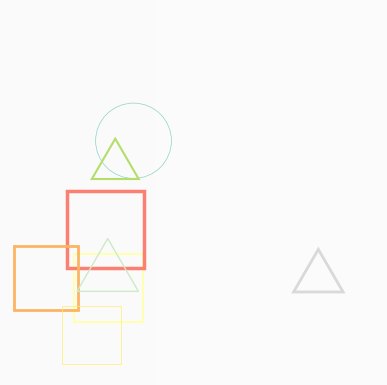[{"shape": "circle", "thickness": 0.5, "radius": 0.49, "center": [0.345, 0.634]}, {"shape": "square", "thickness": 1.5, "radius": 0.45, "center": [0.28, 0.252]}, {"shape": "square", "thickness": 2.5, "radius": 0.5, "center": [0.271, 0.404]}, {"shape": "square", "thickness": 2, "radius": 0.42, "center": [0.119, 0.279]}, {"shape": "triangle", "thickness": 1.5, "radius": 0.35, "center": [0.297, 0.57]}, {"shape": "triangle", "thickness": 2, "radius": 0.37, "center": [0.821, 0.279]}, {"shape": "triangle", "thickness": 1, "radius": 0.46, "center": [0.278, 0.289]}, {"shape": "square", "thickness": 0.5, "radius": 0.38, "center": [0.237, 0.131]}]